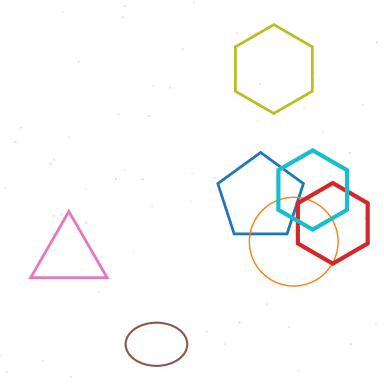[{"shape": "pentagon", "thickness": 2, "radius": 0.58, "center": [0.677, 0.487]}, {"shape": "circle", "thickness": 1, "radius": 0.58, "center": [0.763, 0.372]}, {"shape": "hexagon", "thickness": 3, "radius": 0.52, "center": [0.864, 0.42]}, {"shape": "oval", "thickness": 1.5, "radius": 0.4, "center": [0.406, 0.106]}, {"shape": "triangle", "thickness": 2, "radius": 0.57, "center": [0.179, 0.336]}, {"shape": "hexagon", "thickness": 2, "radius": 0.58, "center": [0.711, 0.821]}, {"shape": "hexagon", "thickness": 3, "radius": 0.51, "center": [0.812, 0.507]}]